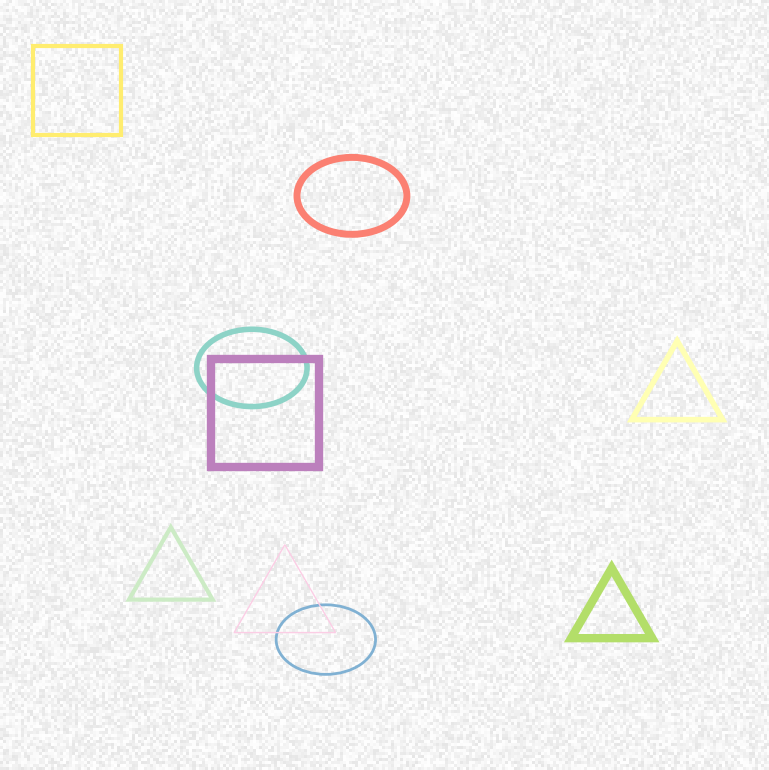[{"shape": "oval", "thickness": 2, "radius": 0.36, "center": [0.327, 0.522]}, {"shape": "triangle", "thickness": 2, "radius": 0.34, "center": [0.879, 0.489]}, {"shape": "oval", "thickness": 2.5, "radius": 0.36, "center": [0.457, 0.746]}, {"shape": "oval", "thickness": 1, "radius": 0.32, "center": [0.423, 0.169]}, {"shape": "triangle", "thickness": 3, "radius": 0.3, "center": [0.794, 0.202]}, {"shape": "triangle", "thickness": 0.5, "radius": 0.38, "center": [0.37, 0.217]}, {"shape": "square", "thickness": 3, "radius": 0.35, "center": [0.344, 0.464]}, {"shape": "triangle", "thickness": 1.5, "radius": 0.31, "center": [0.222, 0.253]}, {"shape": "square", "thickness": 1.5, "radius": 0.29, "center": [0.1, 0.882]}]